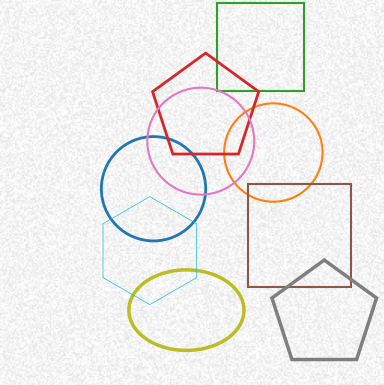[{"shape": "circle", "thickness": 2, "radius": 0.68, "center": [0.399, 0.51]}, {"shape": "circle", "thickness": 1.5, "radius": 0.64, "center": [0.71, 0.604]}, {"shape": "square", "thickness": 1.5, "radius": 0.57, "center": [0.676, 0.878]}, {"shape": "pentagon", "thickness": 2, "radius": 0.72, "center": [0.534, 0.717]}, {"shape": "square", "thickness": 1.5, "radius": 0.67, "center": [0.778, 0.387]}, {"shape": "circle", "thickness": 1.5, "radius": 0.69, "center": [0.522, 0.633]}, {"shape": "pentagon", "thickness": 2.5, "radius": 0.71, "center": [0.842, 0.182]}, {"shape": "oval", "thickness": 2.5, "radius": 0.75, "center": [0.484, 0.194]}, {"shape": "hexagon", "thickness": 0.5, "radius": 0.7, "center": [0.389, 0.349]}]